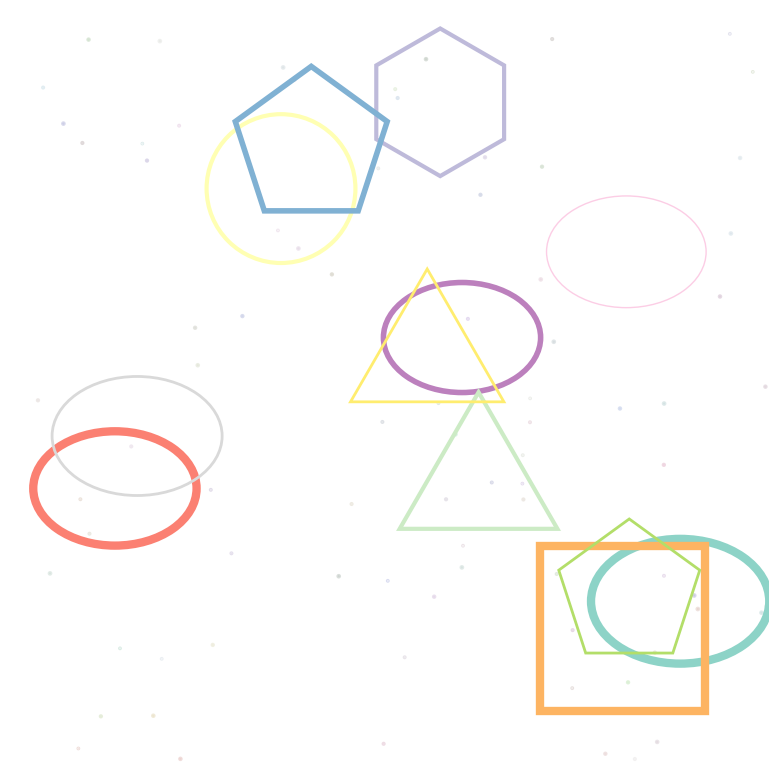[{"shape": "oval", "thickness": 3, "radius": 0.58, "center": [0.883, 0.219]}, {"shape": "circle", "thickness": 1.5, "radius": 0.48, "center": [0.365, 0.755]}, {"shape": "hexagon", "thickness": 1.5, "radius": 0.48, "center": [0.572, 0.867]}, {"shape": "oval", "thickness": 3, "radius": 0.53, "center": [0.149, 0.366]}, {"shape": "pentagon", "thickness": 2, "radius": 0.52, "center": [0.404, 0.81]}, {"shape": "square", "thickness": 3, "radius": 0.54, "center": [0.808, 0.183]}, {"shape": "pentagon", "thickness": 1, "radius": 0.48, "center": [0.817, 0.23]}, {"shape": "oval", "thickness": 0.5, "radius": 0.52, "center": [0.813, 0.673]}, {"shape": "oval", "thickness": 1, "radius": 0.55, "center": [0.178, 0.434]}, {"shape": "oval", "thickness": 2, "radius": 0.51, "center": [0.6, 0.562]}, {"shape": "triangle", "thickness": 1.5, "radius": 0.59, "center": [0.621, 0.372]}, {"shape": "triangle", "thickness": 1, "radius": 0.58, "center": [0.555, 0.536]}]